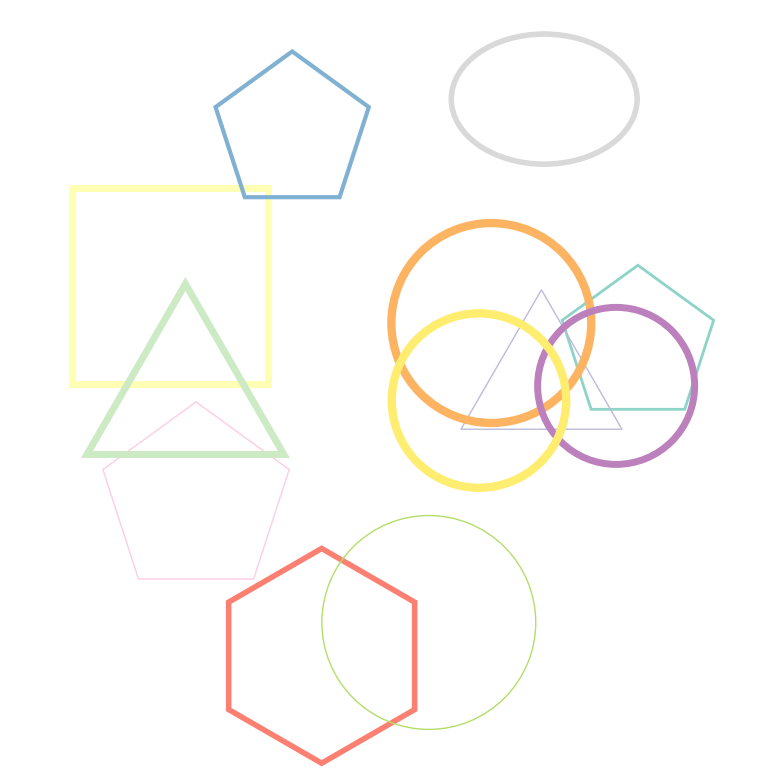[{"shape": "pentagon", "thickness": 1, "radius": 0.52, "center": [0.828, 0.552]}, {"shape": "square", "thickness": 2.5, "radius": 0.64, "center": [0.221, 0.629]}, {"shape": "triangle", "thickness": 0.5, "radius": 0.6, "center": [0.703, 0.503]}, {"shape": "hexagon", "thickness": 2, "radius": 0.7, "center": [0.418, 0.148]}, {"shape": "pentagon", "thickness": 1.5, "radius": 0.52, "center": [0.379, 0.829]}, {"shape": "circle", "thickness": 3, "radius": 0.65, "center": [0.638, 0.58]}, {"shape": "circle", "thickness": 0.5, "radius": 0.69, "center": [0.557, 0.192]}, {"shape": "pentagon", "thickness": 0.5, "radius": 0.64, "center": [0.255, 0.351]}, {"shape": "oval", "thickness": 2, "radius": 0.6, "center": [0.707, 0.871]}, {"shape": "circle", "thickness": 2.5, "radius": 0.51, "center": [0.8, 0.499]}, {"shape": "triangle", "thickness": 2.5, "radius": 0.74, "center": [0.241, 0.484]}, {"shape": "circle", "thickness": 3, "radius": 0.57, "center": [0.622, 0.48]}]